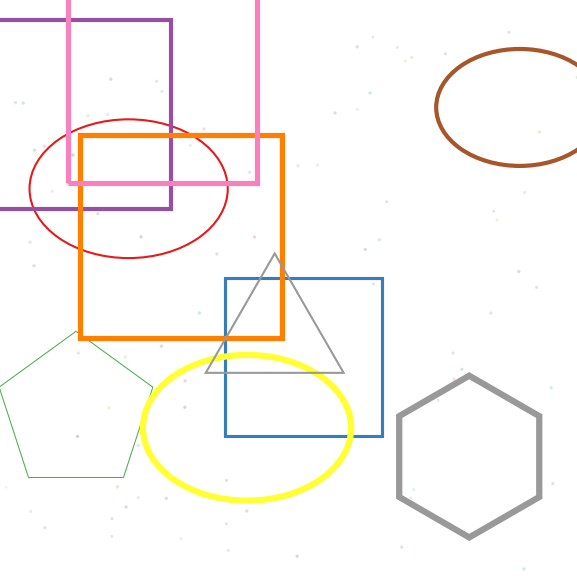[{"shape": "oval", "thickness": 1, "radius": 0.86, "center": [0.223, 0.672]}, {"shape": "square", "thickness": 1.5, "radius": 0.68, "center": [0.525, 0.381]}, {"shape": "pentagon", "thickness": 0.5, "radius": 0.7, "center": [0.132, 0.286]}, {"shape": "square", "thickness": 2, "radius": 0.82, "center": [0.132, 0.801]}, {"shape": "square", "thickness": 2.5, "radius": 0.88, "center": [0.313, 0.59]}, {"shape": "oval", "thickness": 3, "radius": 0.9, "center": [0.428, 0.258]}, {"shape": "oval", "thickness": 2, "radius": 0.72, "center": [0.9, 0.813]}, {"shape": "square", "thickness": 2.5, "radius": 0.82, "center": [0.281, 0.846]}, {"shape": "hexagon", "thickness": 3, "radius": 0.7, "center": [0.813, 0.209]}, {"shape": "triangle", "thickness": 1, "radius": 0.69, "center": [0.476, 0.422]}]